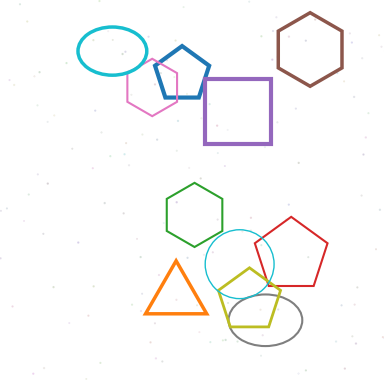[{"shape": "pentagon", "thickness": 3, "radius": 0.37, "center": [0.473, 0.806]}, {"shape": "triangle", "thickness": 2.5, "radius": 0.46, "center": [0.457, 0.231]}, {"shape": "hexagon", "thickness": 1.5, "radius": 0.42, "center": [0.505, 0.442]}, {"shape": "pentagon", "thickness": 1.5, "radius": 0.5, "center": [0.756, 0.337]}, {"shape": "square", "thickness": 3, "radius": 0.43, "center": [0.618, 0.711]}, {"shape": "hexagon", "thickness": 2.5, "radius": 0.48, "center": [0.806, 0.871]}, {"shape": "hexagon", "thickness": 1.5, "radius": 0.37, "center": [0.395, 0.773]}, {"shape": "oval", "thickness": 1.5, "radius": 0.48, "center": [0.689, 0.168]}, {"shape": "pentagon", "thickness": 2, "radius": 0.42, "center": [0.648, 0.22]}, {"shape": "circle", "thickness": 1, "radius": 0.45, "center": [0.622, 0.314]}, {"shape": "oval", "thickness": 2.5, "radius": 0.45, "center": [0.292, 0.867]}]